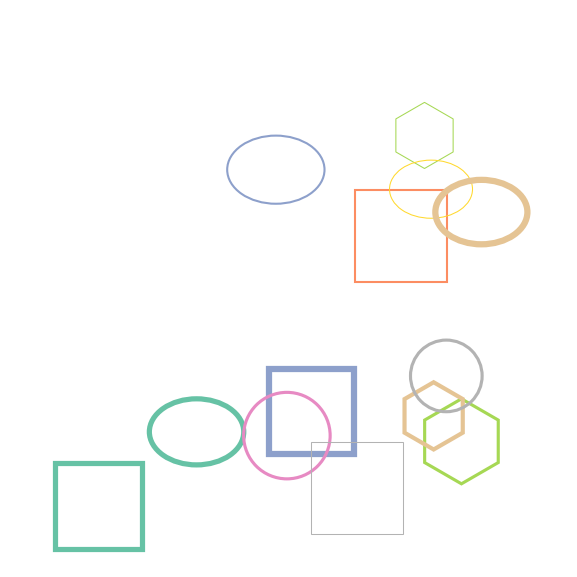[{"shape": "square", "thickness": 2.5, "radius": 0.37, "center": [0.171, 0.123]}, {"shape": "oval", "thickness": 2.5, "radius": 0.41, "center": [0.34, 0.251]}, {"shape": "square", "thickness": 1, "radius": 0.4, "center": [0.694, 0.591]}, {"shape": "square", "thickness": 3, "radius": 0.37, "center": [0.539, 0.286]}, {"shape": "oval", "thickness": 1, "radius": 0.42, "center": [0.478, 0.705]}, {"shape": "circle", "thickness": 1.5, "radius": 0.37, "center": [0.497, 0.245]}, {"shape": "hexagon", "thickness": 1.5, "radius": 0.37, "center": [0.799, 0.235]}, {"shape": "hexagon", "thickness": 0.5, "radius": 0.29, "center": [0.735, 0.765]}, {"shape": "oval", "thickness": 0.5, "radius": 0.36, "center": [0.746, 0.672]}, {"shape": "hexagon", "thickness": 2, "radius": 0.29, "center": [0.751, 0.279]}, {"shape": "oval", "thickness": 3, "radius": 0.4, "center": [0.834, 0.632]}, {"shape": "square", "thickness": 0.5, "radius": 0.4, "center": [0.619, 0.155]}, {"shape": "circle", "thickness": 1.5, "radius": 0.31, "center": [0.773, 0.348]}]